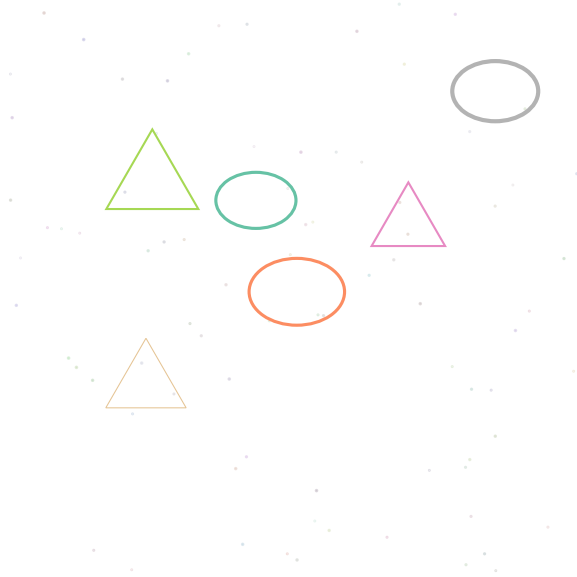[{"shape": "oval", "thickness": 1.5, "radius": 0.35, "center": [0.443, 0.652]}, {"shape": "oval", "thickness": 1.5, "radius": 0.41, "center": [0.514, 0.494]}, {"shape": "triangle", "thickness": 1, "radius": 0.37, "center": [0.707, 0.61]}, {"shape": "triangle", "thickness": 1, "radius": 0.46, "center": [0.264, 0.683]}, {"shape": "triangle", "thickness": 0.5, "radius": 0.4, "center": [0.253, 0.333]}, {"shape": "oval", "thickness": 2, "radius": 0.37, "center": [0.858, 0.841]}]